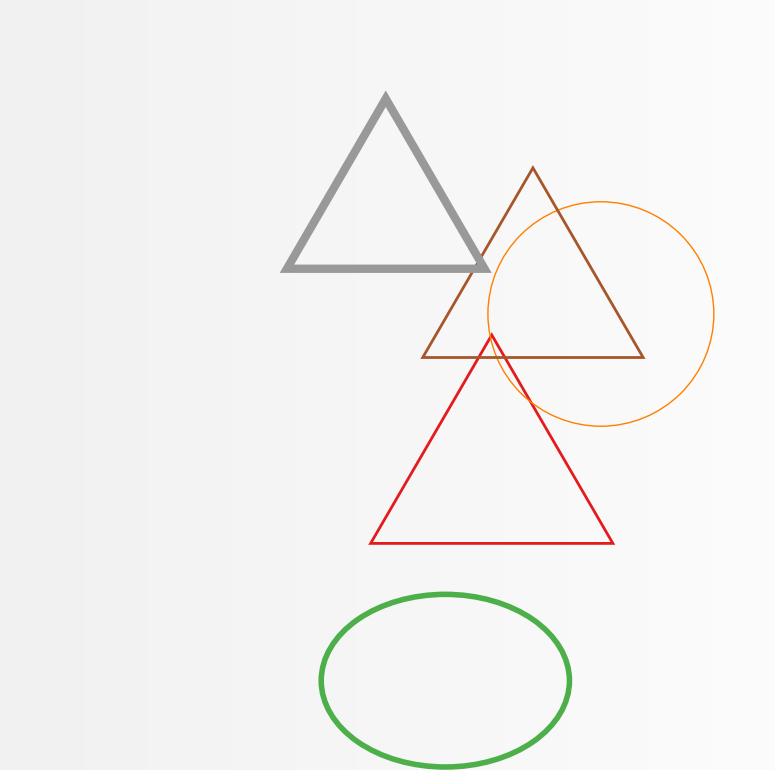[{"shape": "triangle", "thickness": 1, "radius": 0.9, "center": [0.635, 0.385]}, {"shape": "oval", "thickness": 2, "radius": 0.8, "center": [0.575, 0.116]}, {"shape": "circle", "thickness": 0.5, "radius": 0.73, "center": [0.775, 0.592]}, {"shape": "triangle", "thickness": 1, "radius": 0.82, "center": [0.688, 0.618]}, {"shape": "triangle", "thickness": 3, "radius": 0.74, "center": [0.498, 0.725]}]